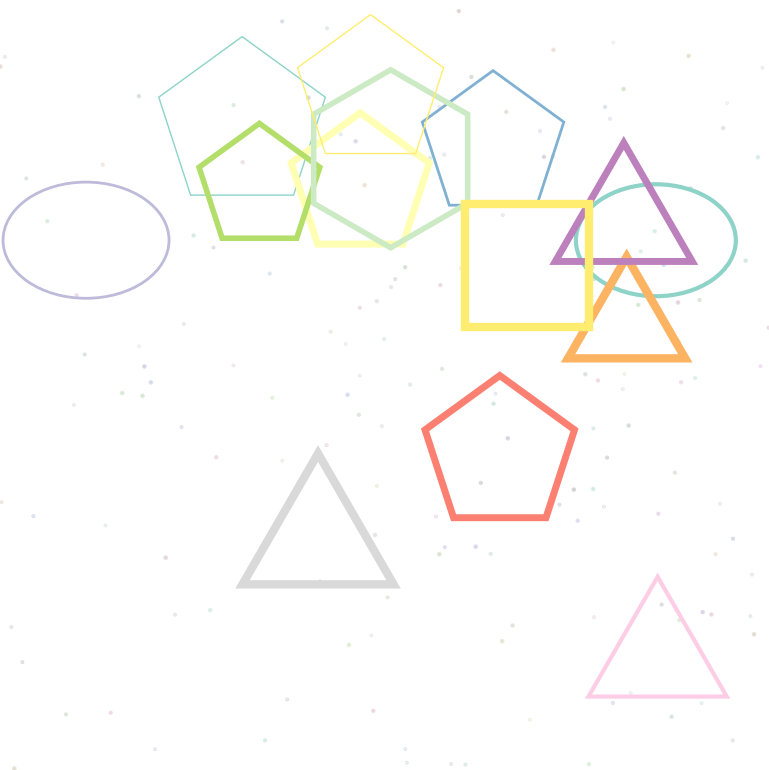[{"shape": "oval", "thickness": 1.5, "radius": 0.52, "center": [0.852, 0.688]}, {"shape": "pentagon", "thickness": 0.5, "radius": 0.57, "center": [0.314, 0.839]}, {"shape": "pentagon", "thickness": 2.5, "radius": 0.47, "center": [0.468, 0.759]}, {"shape": "oval", "thickness": 1, "radius": 0.54, "center": [0.112, 0.688]}, {"shape": "pentagon", "thickness": 2.5, "radius": 0.51, "center": [0.649, 0.41]}, {"shape": "pentagon", "thickness": 1, "radius": 0.48, "center": [0.64, 0.812]}, {"shape": "triangle", "thickness": 3, "radius": 0.44, "center": [0.814, 0.579]}, {"shape": "pentagon", "thickness": 2, "radius": 0.41, "center": [0.337, 0.757]}, {"shape": "triangle", "thickness": 1.5, "radius": 0.52, "center": [0.854, 0.147]}, {"shape": "triangle", "thickness": 3, "radius": 0.57, "center": [0.413, 0.298]}, {"shape": "triangle", "thickness": 2.5, "radius": 0.51, "center": [0.81, 0.712]}, {"shape": "hexagon", "thickness": 2, "radius": 0.58, "center": [0.507, 0.794]}, {"shape": "pentagon", "thickness": 0.5, "radius": 0.5, "center": [0.481, 0.881]}, {"shape": "square", "thickness": 3, "radius": 0.4, "center": [0.684, 0.655]}]